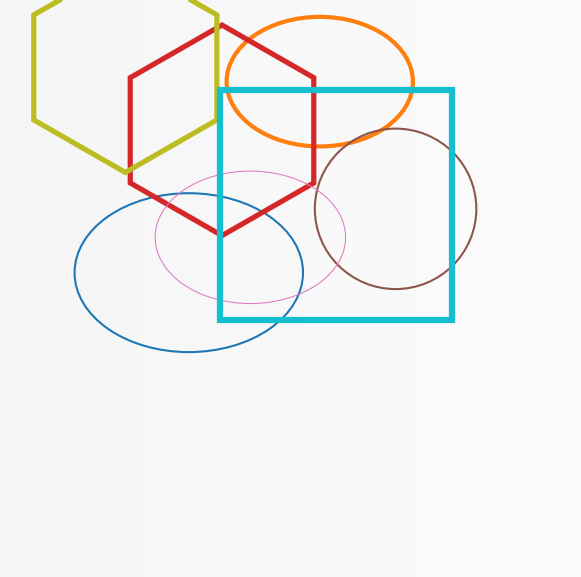[{"shape": "oval", "thickness": 1, "radius": 0.98, "center": [0.325, 0.527]}, {"shape": "oval", "thickness": 2, "radius": 0.8, "center": [0.55, 0.858]}, {"shape": "hexagon", "thickness": 2.5, "radius": 0.91, "center": [0.382, 0.773]}, {"shape": "circle", "thickness": 1, "radius": 0.69, "center": [0.681, 0.637]}, {"shape": "oval", "thickness": 0.5, "radius": 0.82, "center": [0.431, 0.588]}, {"shape": "hexagon", "thickness": 2.5, "radius": 0.91, "center": [0.216, 0.882]}, {"shape": "square", "thickness": 3, "radius": 1.0, "center": [0.578, 0.644]}]